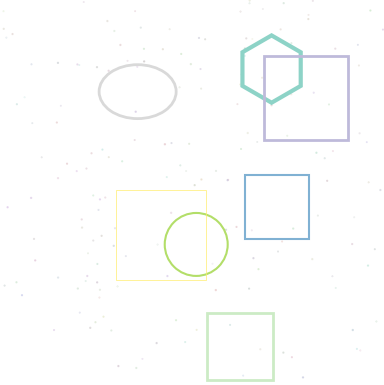[{"shape": "hexagon", "thickness": 3, "radius": 0.44, "center": [0.705, 0.821]}, {"shape": "square", "thickness": 2, "radius": 0.54, "center": [0.796, 0.746]}, {"shape": "square", "thickness": 1.5, "radius": 0.42, "center": [0.72, 0.461]}, {"shape": "circle", "thickness": 1.5, "radius": 0.41, "center": [0.51, 0.365]}, {"shape": "oval", "thickness": 2, "radius": 0.5, "center": [0.357, 0.762]}, {"shape": "square", "thickness": 2, "radius": 0.43, "center": [0.624, 0.1]}, {"shape": "square", "thickness": 0.5, "radius": 0.58, "center": [0.418, 0.39]}]